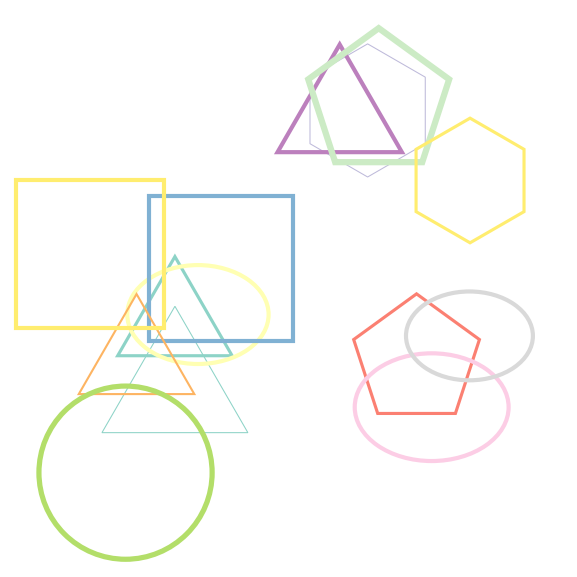[{"shape": "triangle", "thickness": 0.5, "radius": 0.73, "center": [0.303, 0.323]}, {"shape": "triangle", "thickness": 1.5, "radius": 0.57, "center": [0.303, 0.44]}, {"shape": "oval", "thickness": 2, "radius": 0.61, "center": [0.343, 0.454]}, {"shape": "hexagon", "thickness": 0.5, "radius": 0.58, "center": [0.637, 0.808]}, {"shape": "pentagon", "thickness": 1.5, "radius": 0.57, "center": [0.721, 0.376]}, {"shape": "square", "thickness": 2, "radius": 0.63, "center": [0.383, 0.534]}, {"shape": "triangle", "thickness": 1, "radius": 0.58, "center": [0.236, 0.374]}, {"shape": "circle", "thickness": 2.5, "radius": 0.75, "center": [0.217, 0.181]}, {"shape": "oval", "thickness": 2, "radius": 0.67, "center": [0.747, 0.294]}, {"shape": "oval", "thickness": 2, "radius": 0.55, "center": [0.813, 0.418]}, {"shape": "triangle", "thickness": 2, "radius": 0.62, "center": [0.588, 0.798]}, {"shape": "pentagon", "thickness": 3, "radius": 0.64, "center": [0.656, 0.822]}, {"shape": "hexagon", "thickness": 1.5, "radius": 0.54, "center": [0.814, 0.687]}, {"shape": "square", "thickness": 2, "radius": 0.64, "center": [0.156, 0.559]}]